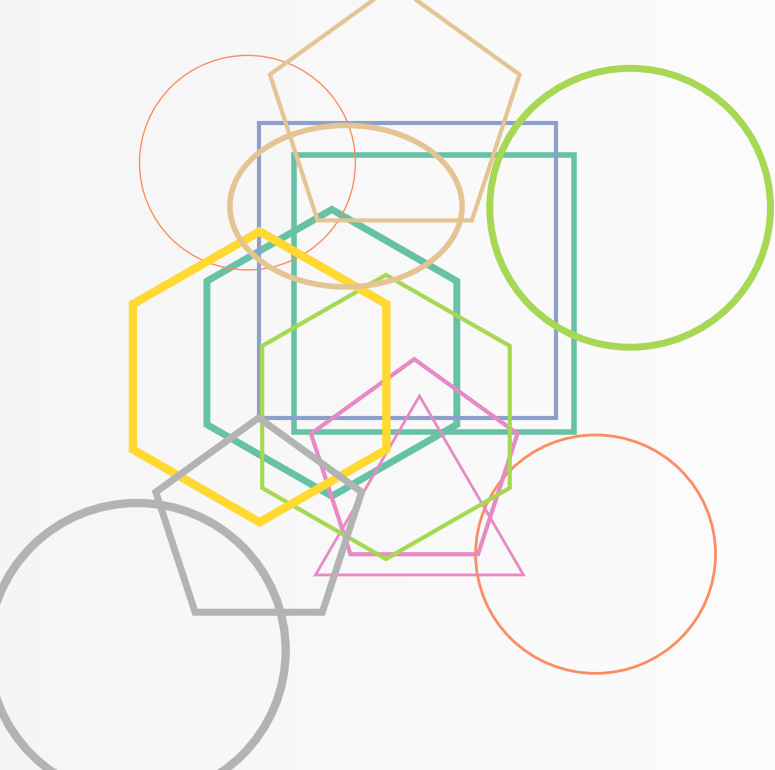[{"shape": "square", "thickness": 2, "radius": 0.9, "center": [0.56, 0.619]}, {"shape": "hexagon", "thickness": 2.5, "radius": 0.93, "center": [0.428, 0.542]}, {"shape": "circle", "thickness": 0.5, "radius": 0.7, "center": [0.319, 0.789]}, {"shape": "circle", "thickness": 1, "radius": 0.77, "center": [0.768, 0.28]}, {"shape": "square", "thickness": 1.5, "radius": 0.96, "center": [0.526, 0.649]}, {"shape": "triangle", "thickness": 1, "radius": 0.77, "center": [0.541, 0.331]}, {"shape": "pentagon", "thickness": 1.5, "radius": 0.7, "center": [0.534, 0.394]}, {"shape": "hexagon", "thickness": 1.5, "radius": 0.92, "center": [0.498, 0.459]}, {"shape": "circle", "thickness": 2.5, "radius": 0.91, "center": [0.813, 0.73]}, {"shape": "hexagon", "thickness": 3, "radius": 0.94, "center": [0.335, 0.511]}, {"shape": "pentagon", "thickness": 1.5, "radius": 0.85, "center": [0.509, 0.851]}, {"shape": "oval", "thickness": 2, "radius": 0.75, "center": [0.446, 0.732]}, {"shape": "pentagon", "thickness": 2.5, "radius": 0.7, "center": [0.334, 0.318]}, {"shape": "circle", "thickness": 3, "radius": 0.96, "center": [0.177, 0.155]}]